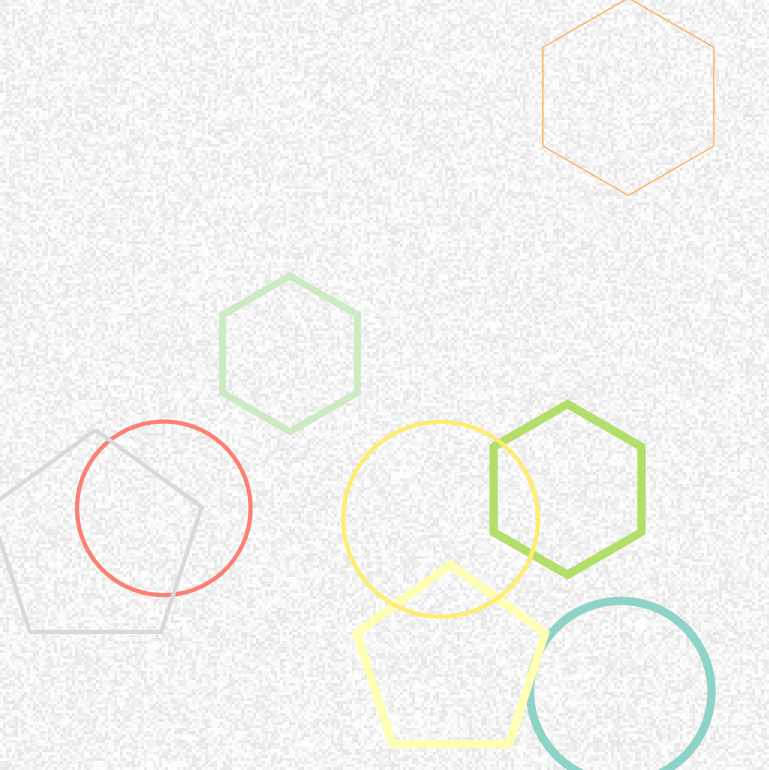[{"shape": "circle", "thickness": 3, "radius": 0.59, "center": [0.806, 0.102]}, {"shape": "pentagon", "thickness": 3, "radius": 0.64, "center": [0.585, 0.138]}, {"shape": "circle", "thickness": 1.5, "radius": 0.56, "center": [0.213, 0.34]}, {"shape": "hexagon", "thickness": 0.5, "radius": 0.64, "center": [0.816, 0.874]}, {"shape": "hexagon", "thickness": 3, "radius": 0.55, "center": [0.737, 0.364]}, {"shape": "pentagon", "thickness": 1.5, "radius": 0.73, "center": [0.124, 0.297]}, {"shape": "hexagon", "thickness": 2.5, "radius": 0.51, "center": [0.377, 0.54]}, {"shape": "circle", "thickness": 1.5, "radius": 0.63, "center": [0.572, 0.326]}]